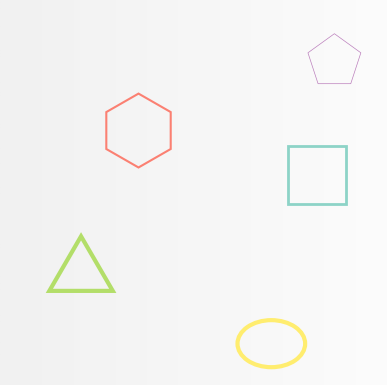[{"shape": "square", "thickness": 2, "radius": 0.37, "center": [0.817, 0.545]}, {"shape": "hexagon", "thickness": 1.5, "radius": 0.48, "center": [0.357, 0.661]}, {"shape": "triangle", "thickness": 3, "radius": 0.47, "center": [0.209, 0.292]}, {"shape": "pentagon", "thickness": 0.5, "radius": 0.36, "center": [0.863, 0.841]}, {"shape": "oval", "thickness": 3, "radius": 0.44, "center": [0.7, 0.107]}]